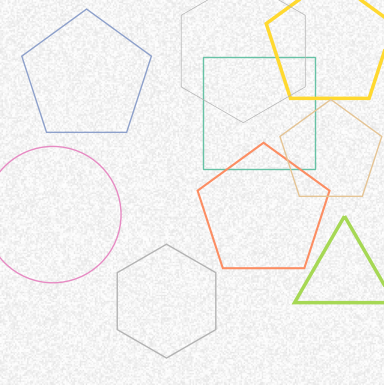[{"shape": "square", "thickness": 1, "radius": 0.73, "center": [0.673, 0.707]}, {"shape": "pentagon", "thickness": 1.5, "radius": 0.9, "center": [0.685, 0.449]}, {"shape": "pentagon", "thickness": 1, "radius": 0.88, "center": [0.225, 0.799]}, {"shape": "circle", "thickness": 1, "radius": 0.89, "center": [0.137, 0.443]}, {"shape": "triangle", "thickness": 2.5, "radius": 0.75, "center": [0.895, 0.289]}, {"shape": "pentagon", "thickness": 2.5, "radius": 0.87, "center": [0.857, 0.885]}, {"shape": "pentagon", "thickness": 1, "radius": 0.7, "center": [0.859, 0.603]}, {"shape": "hexagon", "thickness": 0.5, "radius": 0.93, "center": [0.632, 0.867]}, {"shape": "hexagon", "thickness": 1, "radius": 0.74, "center": [0.433, 0.218]}]